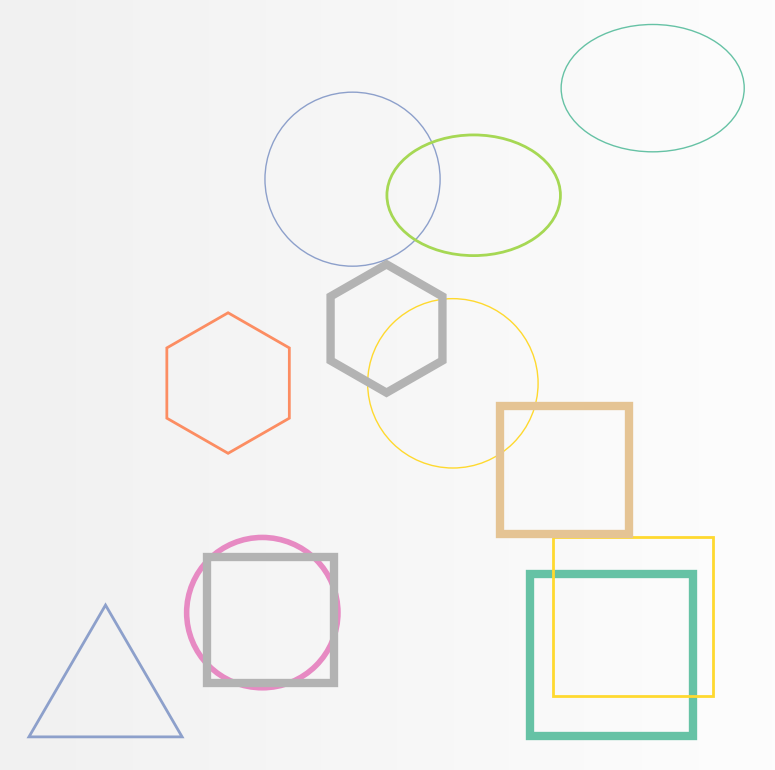[{"shape": "oval", "thickness": 0.5, "radius": 0.59, "center": [0.842, 0.886]}, {"shape": "square", "thickness": 3, "radius": 0.53, "center": [0.789, 0.149]}, {"shape": "hexagon", "thickness": 1, "radius": 0.46, "center": [0.294, 0.503]}, {"shape": "circle", "thickness": 0.5, "radius": 0.57, "center": [0.455, 0.767]}, {"shape": "triangle", "thickness": 1, "radius": 0.57, "center": [0.136, 0.1]}, {"shape": "circle", "thickness": 2, "radius": 0.49, "center": [0.338, 0.204]}, {"shape": "oval", "thickness": 1, "radius": 0.56, "center": [0.611, 0.746]}, {"shape": "circle", "thickness": 0.5, "radius": 0.55, "center": [0.584, 0.502]}, {"shape": "square", "thickness": 1, "radius": 0.52, "center": [0.816, 0.2]}, {"shape": "square", "thickness": 3, "radius": 0.42, "center": [0.729, 0.39]}, {"shape": "square", "thickness": 3, "radius": 0.41, "center": [0.349, 0.195]}, {"shape": "hexagon", "thickness": 3, "radius": 0.42, "center": [0.499, 0.573]}]